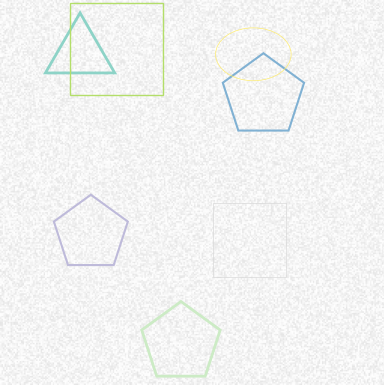[{"shape": "triangle", "thickness": 2, "radius": 0.52, "center": [0.208, 0.863]}, {"shape": "pentagon", "thickness": 1.5, "radius": 0.5, "center": [0.236, 0.393]}, {"shape": "pentagon", "thickness": 1.5, "radius": 0.56, "center": [0.684, 0.751]}, {"shape": "square", "thickness": 1, "radius": 0.6, "center": [0.303, 0.874]}, {"shape": "square", "thickness": 0.5, "radius": 0.48, "center": [0.649, 0.377]}, {"shape": "pentagon", "thickness": 2, "radius": 0.54, "center": [0.47, 0.11]}, {"shape": "oval", "thickness": 0.5, "radius": 0.49, "center": [0.658, 0.859]}]